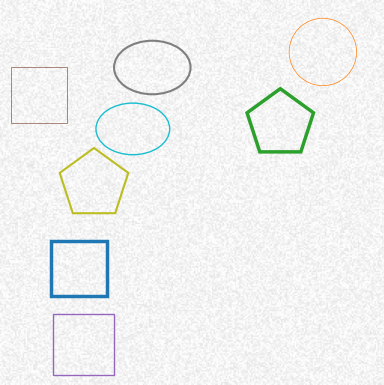[{"shape": "square", "thickness": 2.5, "radius": 0.36, "center": [0.205, 0.303]}, {"shape": "circle", "thickness": 0.5, "radius": 0.44, "center": [0.839, 0.865]}, {"shape": "pentagon", "thickness": 2.5, "radius": 0.45, "center": [0.728, 0.679]}, {"shape": "square", "thickness": 1, "radius": 0.39, "center": [0.217, 0.106]}, {"shape": "square", "thickness": 0.5, "radius": 0.36, "center": [0.1, 0.753]}, {"shape": "oval", "thickness": 1.5, "radius": 0.5, "center": [0.396, 0.825]}, {"shape": "pentagon", "thickness": 1.5, "radius": 0.47, "center": [0.244, 0.522]}, {"shape": "oval", "thickness": 1, "radius": 0.48, "center": [0.345, 0.665]}]